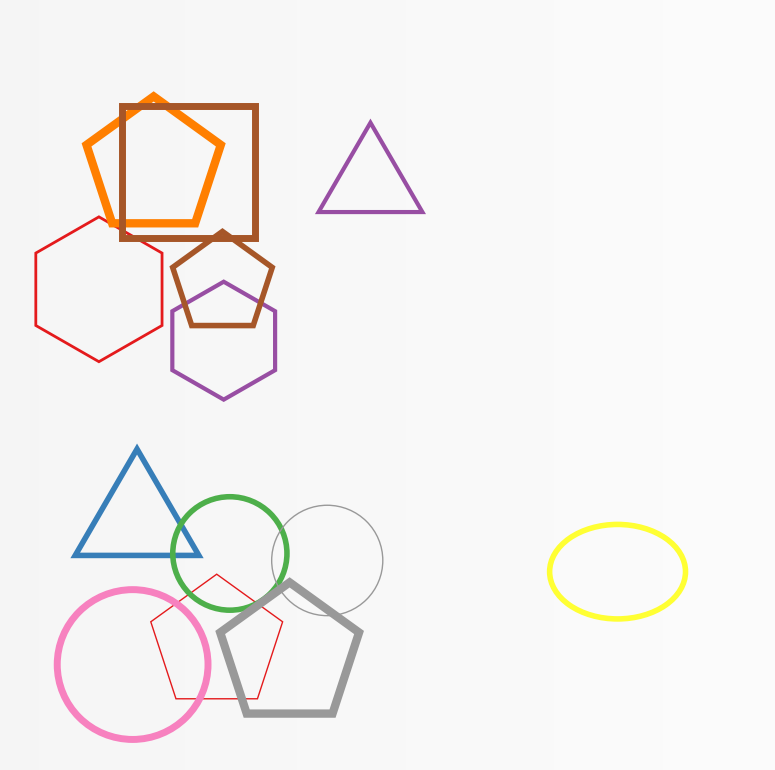[{"shape": "pentagon", "thickness": 0.5, "radius": 0.45, "center": [0.28, 0.165]}, {"shape": "hexagon", "thickness": 1, "radius": 0.47, "center": [0.128, 0.624]}, {"shape": "triangle", "thickness": 2, "radius": 0.46, "center": [0.177, 0.325]}, {"shape": "circle", "thickness": 2, "radius": 0.37, "center": [0.297, 0.281]}, {"shape": "triangle", "thickness": 1.5, "radius": 0.39, "center": [0.478, 0.763]}, {"shape": "hexagon", "thickness": 1.5, "radius": 0.38, "center": [0.289, 0.558]}, {"shape": "pentagon", "thickness": 3, "radius": 0.46, "center": [0.198, 0.784]}, {"shape": "oval", "thickness": 2, "radius": 0.44, "center": [0.797, 0.258]}, {"shape": "square", "thickness": 2.5, "radius": 0.43, "center": [0.243, 0.777]}, {"shape": "pentagon", "thickness": 2, "radius": 0.34, "center": [0.287, 0.632]}, {"shape": "circle", "thickness": 2.5, "radius": 0.49, "center": [0.171, 0.137]}, {"shape": "circle", "thickness": 0.5, "radius": 0.36, "center": [0.422, 0.272]}, {"shape": "pentagon", "thickness": 3, "radius": 0.47, "center": [0.374, 0.149]}]